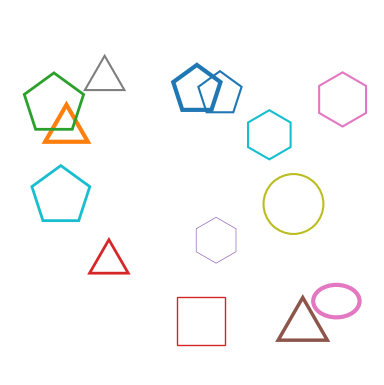[{"shape": "pentagon", "thickness": 1.5, "radius": 0.3, "center": [0.571, 0.756]}, {"shape": "pentagon", "thickness": 3, "radius": 0.32, "center": [0.511, 0.767]}, {"shape": "triangle", "thickness": 3, "radius": 0.32, "center": [0.173, 0.664]}, {"shape": "pentagon", "thickness": 2, "radius": 0.4, "center": [0.14, 0.73]}, {"shape": "triangle", "thickness": 2, "radius": 0.29, "center": [0.283, 0.319]}, {"shape": "square", "thickness": 1, "radius": 0.31, "center": [0.523, 0.166]}, {"shape": "hexagon", "thickness": 0.5, "radius": 0.3, "center": [0.561, 0.376]}, {"shape": "triangle", "thickness": 2.5, "radius": 0.37, "center": [0.786, 0.153]}, {"shape": "oval", "thickness": 3, "radius": 0.3, "center": [0.874, 0.218]}, {"shape": "hexagon", "thickness": 1.5, "radius": 0.35, "center": [0.89, 0.742]}, {"shape": "triangle", "thickness": 1.5, "radius": 0.3, "center": [0.272, 0.796]}, {"shape": "circle", "thickness": 1.5, "radius": 0.39, "center": [0.762, 0.47]}, {"shape": "pentagon", "thickness": 2, "radius": 0.4, "center": [0.158, 0.491]}, {"shape": "hexagon", "thickness": 1.5, "radius": 0.32, "center": [0.7, 0.65]}]